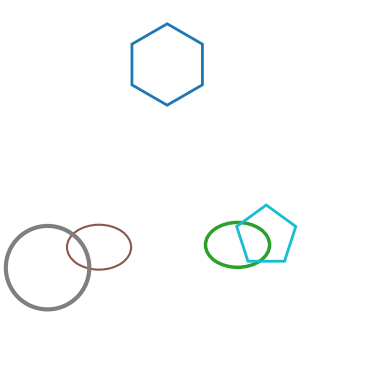[{"shape": "hexagon", "thickness": 2, "radius": 0.53, "center": [0.434, 0.832]}, {"shape": "oval", "thickness": 2.5, "radius": 0.42, "center": [0.617, 0.364]}, {"shape": "oval", "thickness": 1.5, "radius": 0.42, "center": [0.257, 0.358]}, {"shape": "circle", "thickness": 3, "radius": 0.54, "center": [0.124, 0.305]}, {"shape": "pentagon", "thickness": 2, "radius": 0.4, "center": [0.692, 0.387]}]